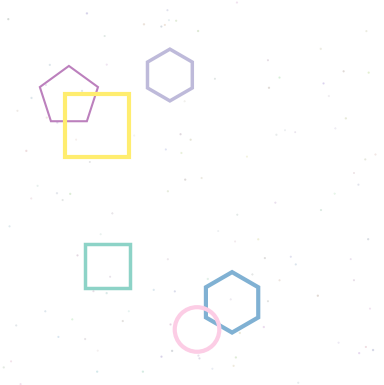[{"shape": "square", "thickness": 2.5, "radius": 0.29, "center": [0.279, 0.309]}, {"shape": "hexagon", "thickness": 2.5, "radius": 0.34, "center": [0.441, 0.805]}, {"shape": "hexagon", "thickness": 3, "radius": 0.39, "center": [0.603, 0.215]}, {"shape": "circle", "thickness": 3, "radius": 0.29, "center": [0.512, 0.144]}, {"shape": "pentagon", "thickness": 1.5, "radius": 0.4, "center": [0.179, 0.749]}, {"shape": "square", "thickness": 3, "radius": 0.41, "center": [0.252, 0.674]}]